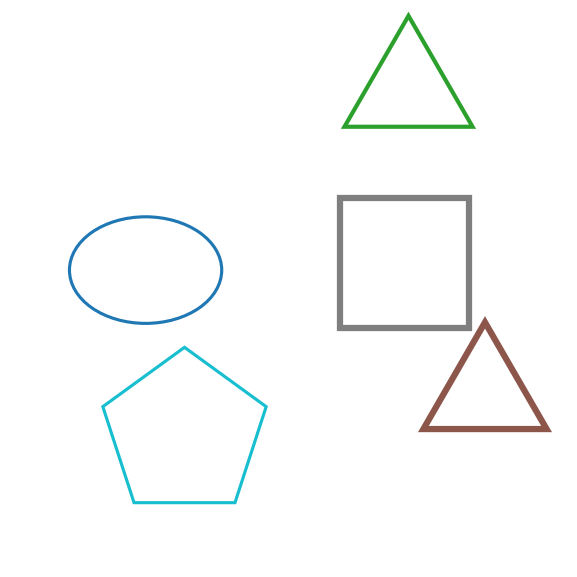[{"shape": "oval", "thickness": 1.5, "radius": 0.66, "center": [0.252, 0.531]}, {"shape": "triangle", "thickness": 2, "radius": 0.64, "center": [0.707, 0.844]}, {"shape": "triangle", "thickness": 3, "radius": 0.62, "center": [0.84, 0.318]}, {"shape": "square", "thickness": 3, "radius": 0.56, "center": [0.7, 0.544]}, {"shape": "pentagon", "thickness": 1.5, "radius": 0.74, "center": [0.319, 0.249]}]